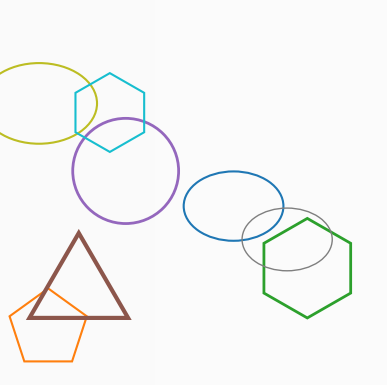[{"shape": "oval", "thickness": 1.5, "radius": 0.64, "center": [0.603, 0.465]}, {"shape": "pentagon", "thickness": 1.5, "radius": 0.52, "center": [0.124, 0.146]}, {"shape": "hexagon", "thickness": 2, "radius": 0.65, "center": [0.793, 0.303]}, {"shape": "circle", "thickness": 2, "radius": 0.68, "center": [0.324, 0.556]}, {"shape": "triangle", "thickness": 3, "radius": 0.73, "center": [0.203, 0.248]}, {"shape": "oval", "thickness": 1, "radius": 0.58, "center": [0.741, 0.378]}, {"shape": "oval", "thickness": 1.5, "radius": 0.75, "center": [0.101, 0.731]}, {"shape": "hexagon", "thickness": 1.5, "radius": 0.51, "center": [0.283, 0.708]}]